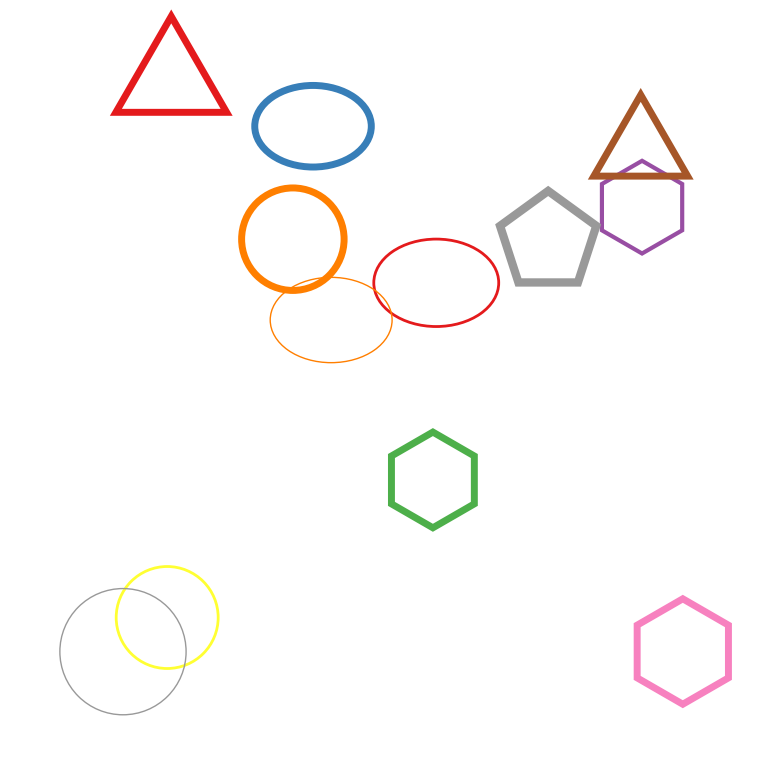[{"shape": "oval", "thickness": 1, "radius": 0.41, "center": [0.567, 0.633]}, {"shape": "triangle", "thickness": 2.5, "radius": 0.42, "center": [0.222, 0.896]}, {"shape": "oval", "thickness": 2.5, "radius": 0.38, "center": [0.407, 0.836]}, {"shape": "hexagon", "thickness": 2.5, "radius": 0.31, "center": [0.562, 0.377]}, {"shape": "hexagon", "thickness": 1.5, "radius": 0.3, "center": [0.834, 0.731]}, {"shape": "circle", "thickness": 2.5, "radius": 0.33, "center": [0.38, 0.689]}, {"shape": "oval", "thickness": 0.5, "radius": 0.4, "center": [0.43, 0.584]}, {"shape": "circle", "thickness": 1, "radius": 0.33, "center": [0.217, 0.198]}, {"shape": "triangle", "thickness": 2.5, "radius": 0.35, "center": [0.832, 0.806]}, {"shape": "hexagon", "thickness": 2.5, "radius": 0.34, "center": [0.887, 0.154]}, {"shape": "pentagon", "thickness": 3, "radius": 0.33, "center": [0.712, 0.686]}, {"shape": "circle", "thickness": 0.5, "radius": 0.41, "center": [0.16, 0.154]}]